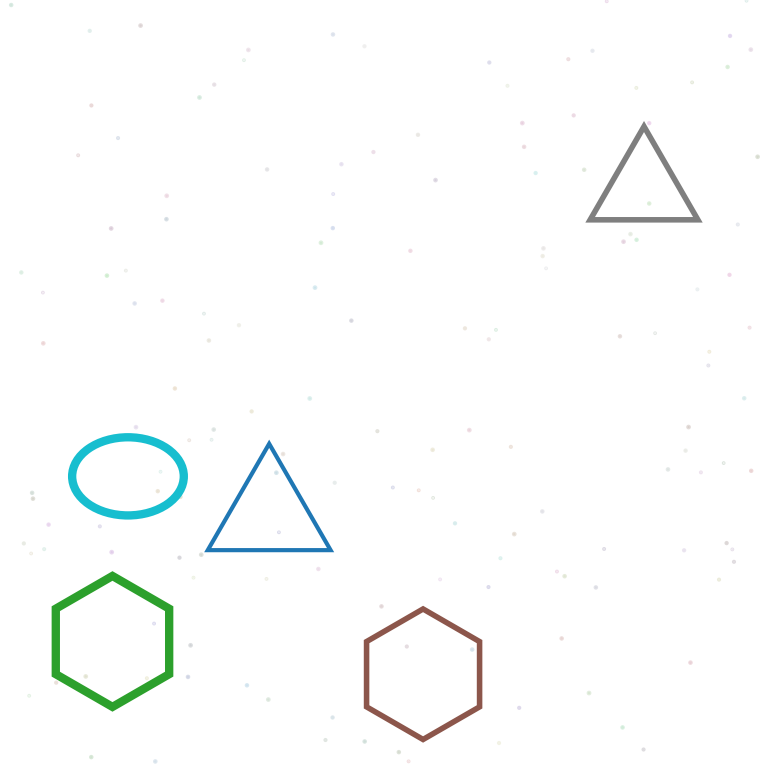[{"shape": "triangle", "thickness": 1.5, "radius": 0.46, "center": [0.35, 0.332]}, {"shape": "hexagon", "thickness": 3, "radius": 0.43, "center": [0.146, 0.167]}, {"shape": "hexagon", "thickness": 2, "radius": 0.42, "center": [0.549, 0.124]}, {"shape": "triangle", "thickness": 2, "radius": 0.4, "center": [0.836, 0.755]}, {"shape": "oval", "thickness": 3, "radius": 0.36, "center": [0.166, 0.381]}]